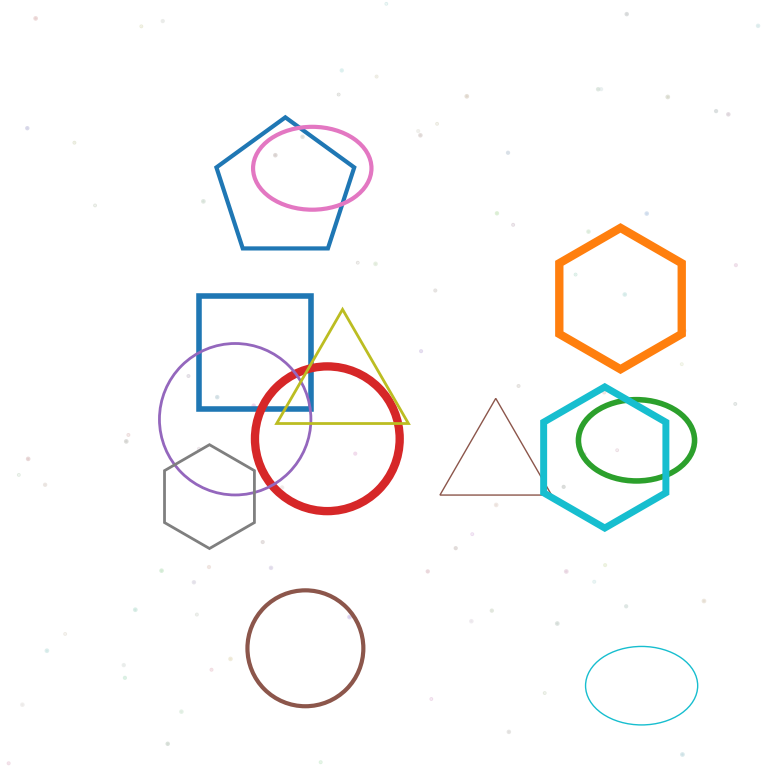[{"shape": "square", "thickness": 2, "radius": 0.37, "center": [0.331, 0.542]}, {"shape": "pentagon", "thickness": 1.5, "radius": 0.47, "center": [0.371, 0.753]}, {"shape": "hexagon", "thickness": 3, "radius": 0.46, "center": [0.806, 0.612]}, {"shape": "oval", "thickness": 2, "radius": 0.38, "center": [0.827, 0.428]}, {"shape": "circle", "thickness": 3, "radius": 0.47, "center": [0.425, 0.43]}, {"shape": "circle", "thickness": 1, "radius": 0.49, "center": [0.305, 0.456]}, {"shape": "circle", "thickness": 1.5, "radius": 0.38, "center": [0.397, 0.158]}, {"shape": "triangle", "thickness": 0.5, "radius": 0.42, "center": [0.644, 0.399]}, {"shape": "oval", "thickness": 1.5, "radius": 0.38, "center": [0.406, 0.781]}, {"shape": "hexagon", "thickness": 1, "radius": 0.34, "center": [0.272, 0.355]}, {"shape": "triangle", "thickness": 1, "radius": 0.49, "center": [0.445, 0.499]}, {"shape": "oval", "thickness": 0.5, "radius": 0.36, "center": [0.833, 0.11]}, {"shape": "hexagon", "thickness": 2.5, "radius": 0.46, "center": [0.785, 0.406]}]